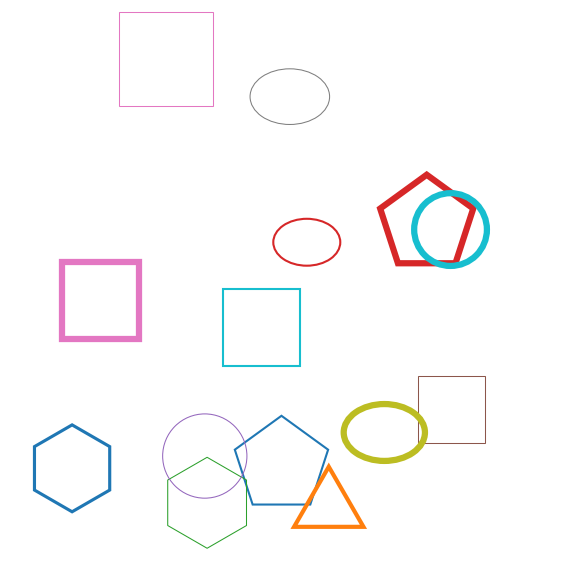[{"shape": "pentagon", "thickness": 1, "radius": 0.42, "center": [0.487, 0.194]}, {"shape": "hexagon", "thickness": 1.5, "radius": 0.38, "center": [0.125, 0.188]}, {"shape": "triangle", "thickness": 2, "radius": 0.35, "center": [0.569, 0.122]}, {"shape": "hexagon", "thickness": 0.5, "radius": 0.39, "center": [0.359, 0.129]}, {"shape": "oval", "thickness": 1, "radius": 0.29, "center": [0.531, 0.58]}, {"shape": "pentagon", "thickness": 3, "radius": 0.42, "center": [0.739, 0.612]}, {"shape": "circle", "thickness": 0.5, "radius": 0.36, "center": [0.355, 0.209]}, {"shape": "square", "thickness": 0.5, "radius": 0.29, "center": [0.781, 0.29]}, {"shape": "square", "thickness": 0.5, "radius": 0.41, "center": [0.287, 0.896]}, {"shape": "square", "thickness": 3, "radius": 0.33, "center": [0.174, 0.48]}, {"shape": "oval", "thickness": 0.5, "radius": 0.34, "center": [0.502, 0.832]}, {"shape": "oval", "thickness": 3, "radius": 0.35, "center": [0.666, 0.25]}, {"shape": "circle", "thickness": 3, "radius": 0.31, "center": [0.78, 0.602]}, {"shape": "square", "thickness": 1, "radius": 0.33, "center": [0.452, 0.433]}]